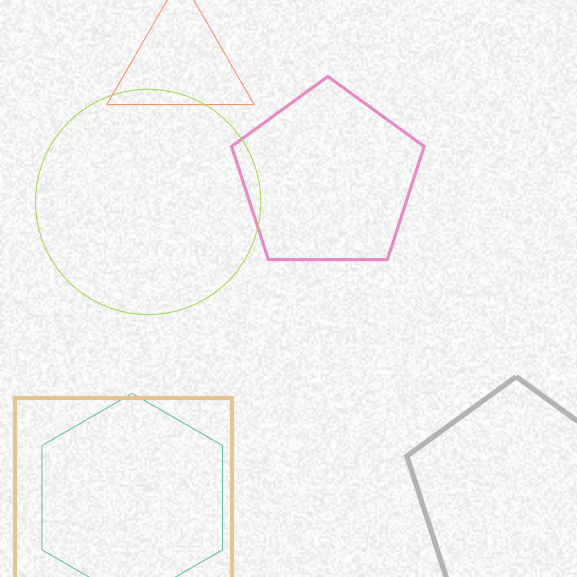[{"shape": "hexagon", "thickness": 0.5, "radius": 0.9, "center": [0.229, 0.137]}, {"shape": "triangle", "thickness": 0.5, "radius": 0.74, "center": [0.313, 0.892]}, {"shape": "pentagon", "thickness": 1.5, "radius": 0.88, "center": [0.568, 0.691]}, {"shape": "circle", "thickness": 0.5, "radius": 0.98, "center": [0.256, 0.649]}, {"shape": "square", "thickness": 2, "radius": 0.94, "center": [0.214, 0.122]}, {"shape": "pentagon", "thickness": 2.5, "radius": 1.0, "center": [0.894, 0.148]}]